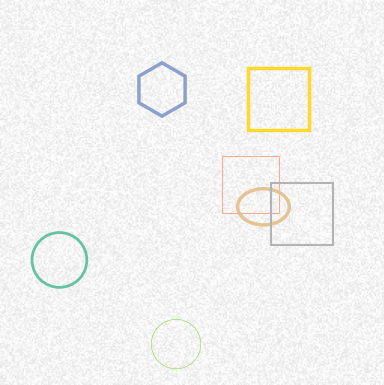[{"shape": "circle", "thickness": 2, "radius": 0.36, "center": [0.154, 0.325]}, {"shape": "square", "thickness": 0.5, "radius": 0.37, "center": [0.651, 0.52]}, {"shape": "hexagon", "thickness": 2.5, "radius": 0.35, "center": [0.421, 0.768]}, {"shape": "circle", "thickness": 0.5, "radius": 0.32, "center": [0.457, 0.106]}, {"shape": "square", "thickness": 2.5, "radius": 0.4, "center": [0.724, 0.743]}, {"shape": "oval", "thickness": 2.5, "radius": 0.34, "center": [0.684, 0.463]}, {"shape": "square", "thickness": 1.5, "radius": 0.4, "center": [0.786, 0.443]}]